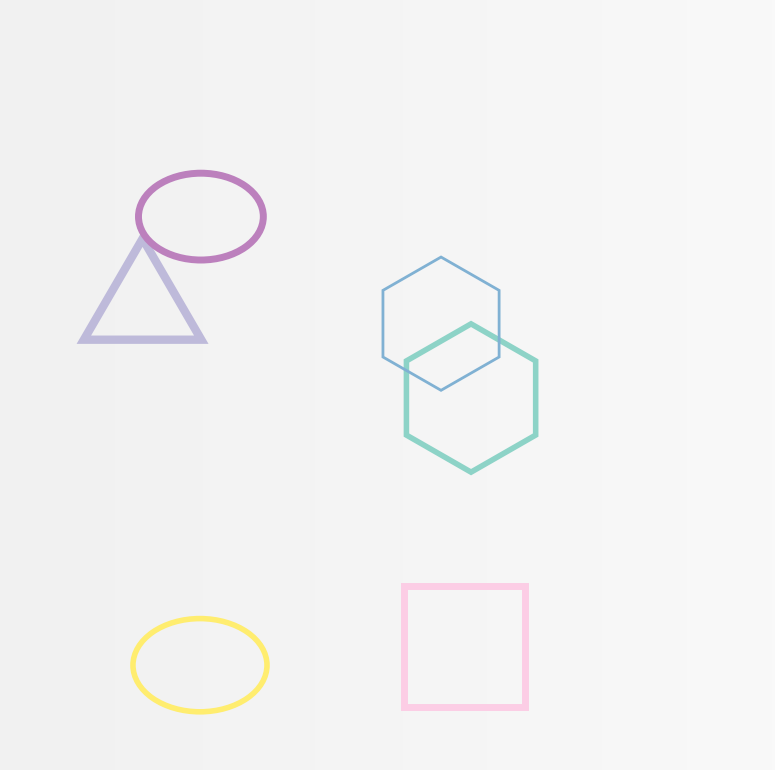[{"shape": "hexagon", "thickness": 2, "radius": 0.48, "center": [0.608, 0.483]}, {"shape": "triangle", "thickness": 3, "radius": 0.44, "center": [0.184, 0.603]}, {"shape": "hexagon", "thickness": 1, "radius": 0.43, "center": [0.569, 0.58]}, {"shape": "square", "thickness": 2.5, "radius": 0.39, "center": [0.599, 0.161]}, {"shape": "oval", "thickness": 2.5, "radius": 0.4, "center": [0.259, 0.719]}, {"shape": "oval", "thickness": 2, "radius": 0.43, "center": [0.258, 0.136]}]